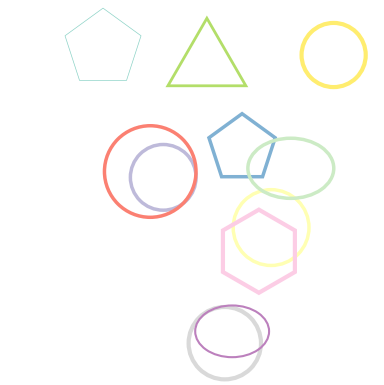[{"shape": "pentagon", "thickness": 0.5, "radius": 0.52, "center": [0.268, 0.875]}, {"shape": "circle", "thickness": 2.5, "radius": 0.49, "center": [0.704, 0.409]}, {"shape": "circle", "thickness": 2.5, "radius": 0.43, "center": [0.424, 0.539]}, {"shape": "circle", "thickness": 2.5, "radius": 0.59, "center": [0.39, 0.554]}, {"shape": "pentagon", "thickness": 2.5, "radius": 0.45, "center": [0.629, 0.614]}, {"shape": "triangle", "thickness": 2, "radius": 0.58, "center": [0.537, 0.836]}, {"shape": "hexagon", "thickness": 3, "radius": 0.54, "center": [0.672, 0.347]}, {"shape": "circle", "thickness": 3, "radius": 0.47, "center": [0.584, 0.109]}, {"shape": "oval", "thickness": 1.5, "radius": 0.48, "center": [0.603, 0.139]}, {"shape": "oval", "thickness": 2.5, "radius": 0.56, "center": [0.755, 0.563]}, {"shape": "circle", "thickness": 3, "radius": 0.42, "center": [0.867, 0.857]}]